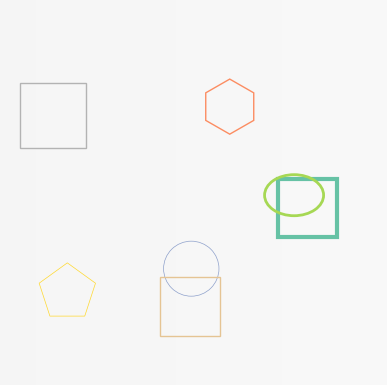[{"shape": "square", "thickness": 3, "radius": 0.38, "center": [0.793, 0.46]}, {"shape": "hexagon", "thickness": 1, "radius": 0.36, "center": [0.593, 0.723]}, {"shape": "circle", "thickness": 0.5, "radius": 0.36, "center": [0.494, 0.302]}, {"shape": "oval", "thickness": 2, "radius": 0.38, "center": [0.759, 0.493]}, {"shape": "pentagon", "thickness": 0.5, "radius": 0.38, "center": [0.174, 0.241]}, {"shape": "square", "thickness": 1, "radius": 0.38, "center": [0.491, 0.204]}, {"shape": "square", "thickness": 1, "radius": 0.42, "center": [0.137, 0.701]}]